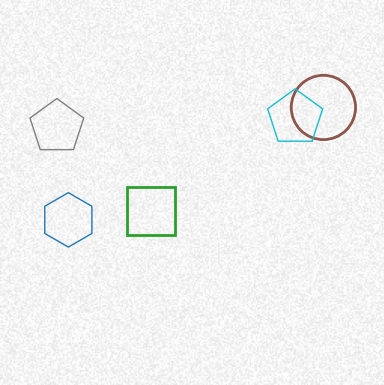[{"shape": "hexagon", "thickness": 1, "radius": 0.35, "center": [0.177, 0.429]}, {"shape": "square", "thickness": 2, "radius": 0.31, "center": [0.393, 0.452]}, {"shape": "circle", "thickness": 2, "radius": 0.42, "center": [0.84, 0.721]}, {"shape": "pentagon", "thickness": 1, "radius": 0.37, "center": [0.148, 0.671]}, {"shape": "pentagon", "thickness": 1, "radius": 0.38, "center": [0.767, 0.694]}]